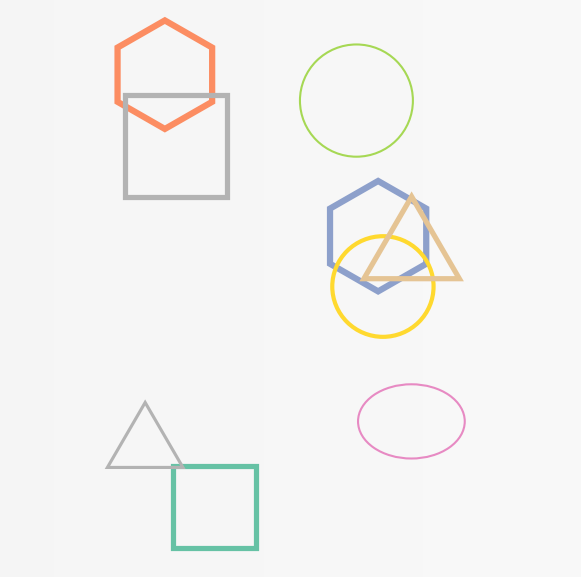[{"shape": "square", "thickness": 2.5, "radius": 0.36, "center": [0.369, 0.121]}, {"shape": "hexagon", "thickness": 3, "radius": 0.47, "center": [0.284, 0.87]}, {"shape": "hexagon", "thickness": 3, "radius": 0.48, "center": [0.651, 0.59]}, {"shape": "oval", "thickness": 1, "radius": 0.46, "center": [0.708, 0.269]}, {"shape": "circle", "thickness": 1, "radius": 0.49, "center": [0.613, 0.825]}, {"shape": "circle", "thickness": 2, "radius": 0.44, "center": [0.659, 0.503]}, {"shape": "triangle", "thickness": 2.5, "radius": 0.47, "center": [0.708, 0.564]}, {"shape": "square", "thickness": 2.5, "radius": 0.44, "center": [0.303, 0.747]}, {"shape": "triangle", "thickness": 1.5, "radius": 0.37, "center": [0.25, 0.227]}]